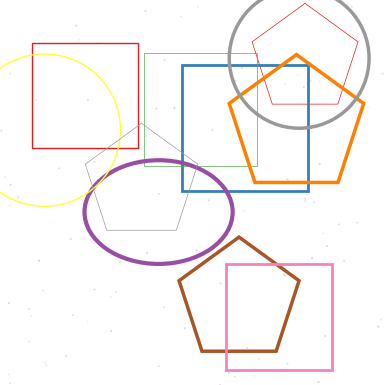[{"shape": "square", "thickness": 1, "radius": 0.69, "center": [0.22, 0.752]}, {"shape": "pentagon", "thickness": 0.5, "radius": 0.72, "center": [0.792, 0.847]}, {"shape": "square", "thickness": 2, "radius": 0.82, "center": [0.637, 0.667]}, {"shape": "square", "thickness": 0.5, "radius": 0.73, "center": [0.521, 0.715]}, {"shape": "oval", "thickness": 3, "radius": 0.96, "center": [0.412, 0.449]}, {"shape": "pentagon", "thickness": 2.5, "radius": 0.92, "center": [0.77, 0.675]}, {"shape": "circle", "thickness": 1, "radius": 0.99, "center": [0.115, 0.662]}, {"shape": "pentagon", "thickness": 2.5, "radius": 0.82, "center": [0.621, 0.22]}, {"shape": "square", "thickness": 2, "radius": 0.68, "center": [0.725, 0.176]}, {"shape": "pentagon", "thickness": 0.5, "radius": 0.77, "center": [0.368, 0.526]}, {"shape": "circle", "thickness": 2.5, "radius": 0.91, "center": [0.777, 0.849]}]